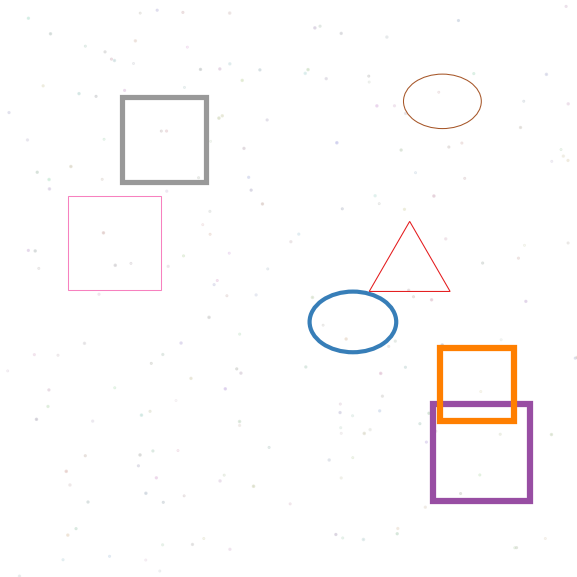[{"shape": "triangle", "thickness": 0.5, "radius": 0.4, "center": [0.709, 0.535]}, {"shape": "oval", "thickness": 2, "radius": 0.38, "center": [0.611, 0.442]}, {"shape": "square", "thickness": 3, "radius": 0.42, "center": [0.834, 0.216]}, {"shape": "square", "thickness": 3, "radius": 0.32, "center": [0.825, 0.333]}, {"shape": "oval", "thickness": 0.5, "radius": 0.34, "center": [0.766, 0.824]}, {"shape": "square", "thickness": 0.5, "radius": 0.4, "center": [0.198, 0.578]}, {"shape": "square", "thickness": 2.5, "radius": 0.37, "center": [0.284, 0.758]}]